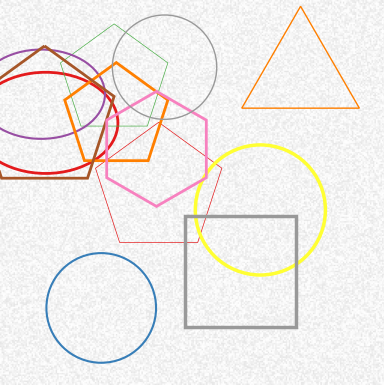[{"shape": "pentagon", "thickness": 0.5, "radius": 0.86, "center": [0.412, 0.51]}, {"shape": "oval", "thickness": 2, "radius": 0.94, "center": [0.119, 0.681]}, {"shape": "circle", "thickness": 1.5, "radius": 0.71, "center": [0.263, 0.2]}, {"shape": "pentagon", "thickness": 0.5, "radius": 0.73, "center": [0.296, 0.791]}, {"shape": "oval", "thickness": 1.5, "radius": 0.83, "center": [0.107, 0.755]}, {"shape": "triangle", "thickness": 1, "radius": 0.88, "center": [0.781, 0.807]}, {"shape": "pentagon", "thickness": 2, "radius": 0.7, "center": [0.302, 0.697]}, {"shape": "circle", "thickness": 2.5, "radius": 0.84, "center": [0.676, 0.455]}, {"shape": "pentagon", "thickness": 2, "radius": 0.95, "center": [0.116, 0.691]}, {"shape": "hexagon", "thickness": 2, "radius": 0.75, "center": [0.407, 0.613]}, {"shape": "circle", "thickness": 1, "radius": 0.68, "center": [0.427, 0.826]}, {"shape": "square", "thickness": 2.5, "radius": 0.72, "center": [0.625, 0.295]}]